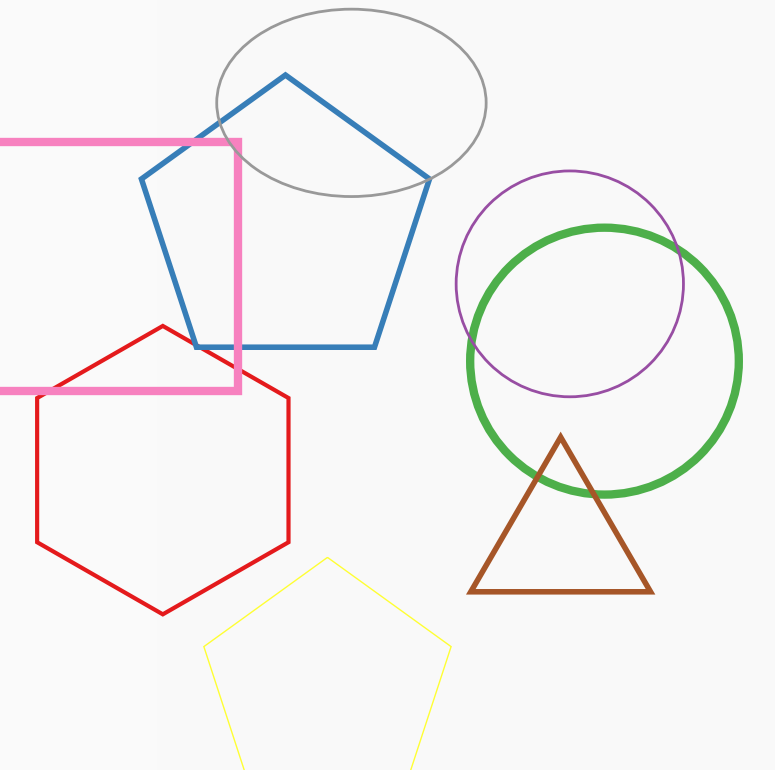[{"shape": "hexagon", "thickness": 1.5, "radius": 0.94, "center": [0.21, 0.389]}, {"shape": "pentagon", "thickness": 2, "radius": 0.98, "center": [0.368, 0.707]}, {"shape": "circle", "thickness": 3, "radius": 0.87, "center": [0.78, 0.531]}, {"shape": "circle", "thickness": 1, "radius": 0.73, "center": [0.735, 0.631]}, {"shape": "pentagon", "thickness": 0.5, "radius": 0.84, "center": [0.423, 0.108]}, {"shape": "triangle", "thickness": 2, "radius": 0.67, "center": [0.723, 0.298]}, {"shape": "square", "thickness": 3, "radius": 0.81, "center": [0.145, 0.654]}, {"shape": "oval", "thickness": 1, "radius": 0.87, "center": [0.453, 0.866]}]